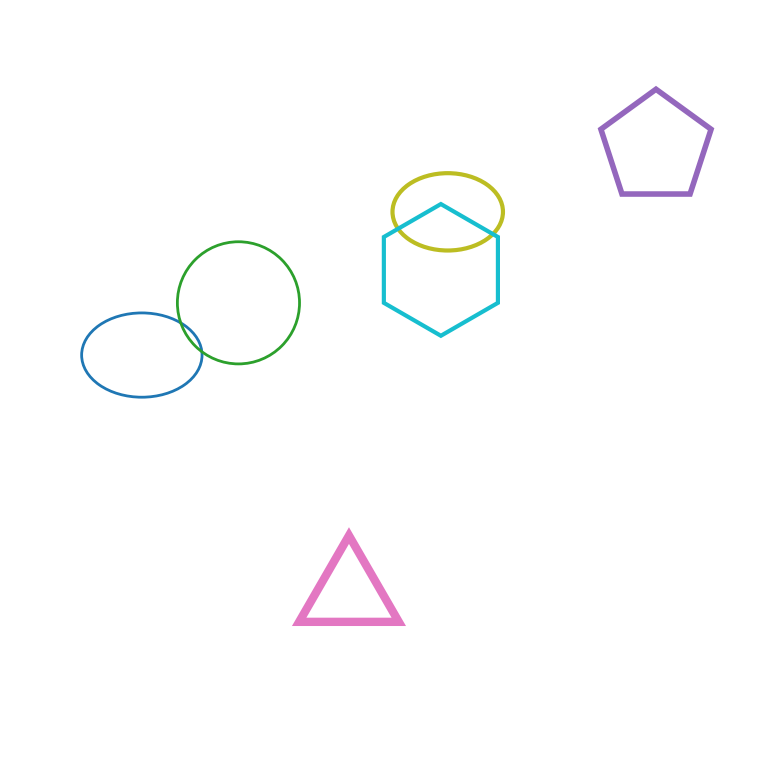[{"shape": "oval", "thickness": 1, "radius": 0.39, "center": [0.184, 0.539]}, {"shape": "circle", "thickness": 1, "radius": 0.4, "center": [0.31, 0.607]}, {"shape": "pentagon", "thickness": 2, "radius": 0.38, "center": [0.852, 0.809]}, {"shape": "triangle", "thickness": 3, "radius": 0.37, "center": [0.453, 0.23]}, {"shape": "oval", "thickness": 1.5, "radius": 0.36, "center": [0.581, 0.725]}, {"shape": "hexagon", "thickness": 1.5, "radius": 0.43, "center": [0.573, 0.649]}]